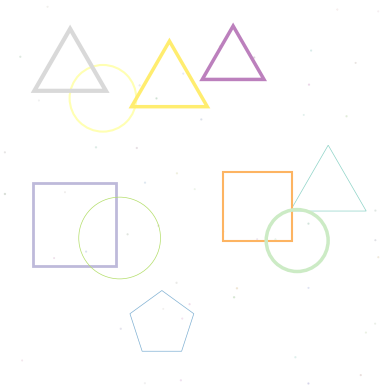[{"shape": "triangle", "thickness": 0.5, "radius": 0.57, "center": [0.852, 0.509]}, {"shape": "circle", "thickness": 1.5, "radius": 0.43, "center": [0.267, 0.745]}, {"shape": "square", "thickness": 2, "radius": 0.54, "center": [0.193, 0.417]}, {"shape": "pentagon", "thickness": 0.5, "radius": 0.44, "center": [0.42, 0.158]}, {"shape": "square", "thickness": 1.5, "radius": 0.45, "center": [0.668, 0.463]}, {"shape": "circle", "thickness": 0.5, "radius": 0.53, "center": [0.311, 0.382]}, {"shape": "triangle", "thickness": 3, "radius": 0.54, "center": [0.182, 0.818]}, {"shape": "triangle", "thickness": 2.5, "radius": 0.46, "center": [0.606, 0.84]}, {"shape": "circle", "thickness": 2.5, "radius": 0.4, "center": [0.772, 0.375]}, {"shape": "triangle", "thickness": 2.5, "radius": 0.57, "center": [0.44, 0.78]}]